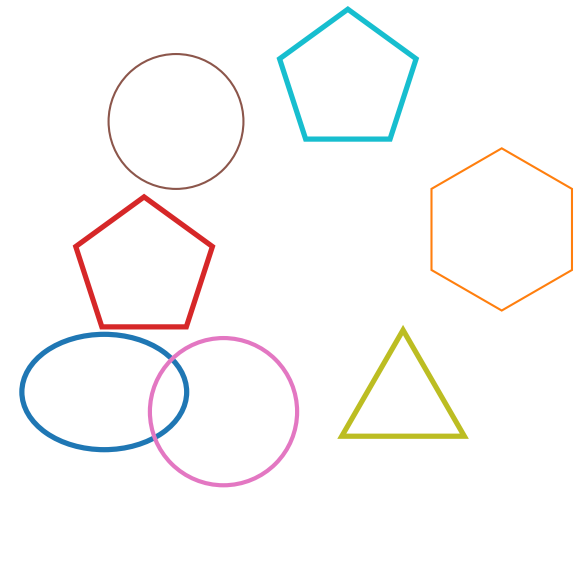[{"shape": "oval", "thickness": 2.5, "radius": 0.71, "center": [0.181, 0.32]}, {"shape": "hexagon", "thickness": 1, "radius": 0.7, "center": [0.869, 0.602]}, {"shape": "pentagon", "thickness": 2.5, "radius": 0.62, "center": [0.25, 0.534]}, {"shape": "circle", "thickness": 1, "radius": 0.58, "center": [0.305, 0.789]}, {"shape": "circle", "thickness": 2, "radius": 0.64, "center": [0.387, 0.286]}, {"shape": "triangle", "thickness": 2.5, "radius": 0.61, "center": [0.698, 0.305]}, {"shape": "pentagon", "thickness": 2.5, "radius": 0.62, "center": [0.602, 0.859]}]